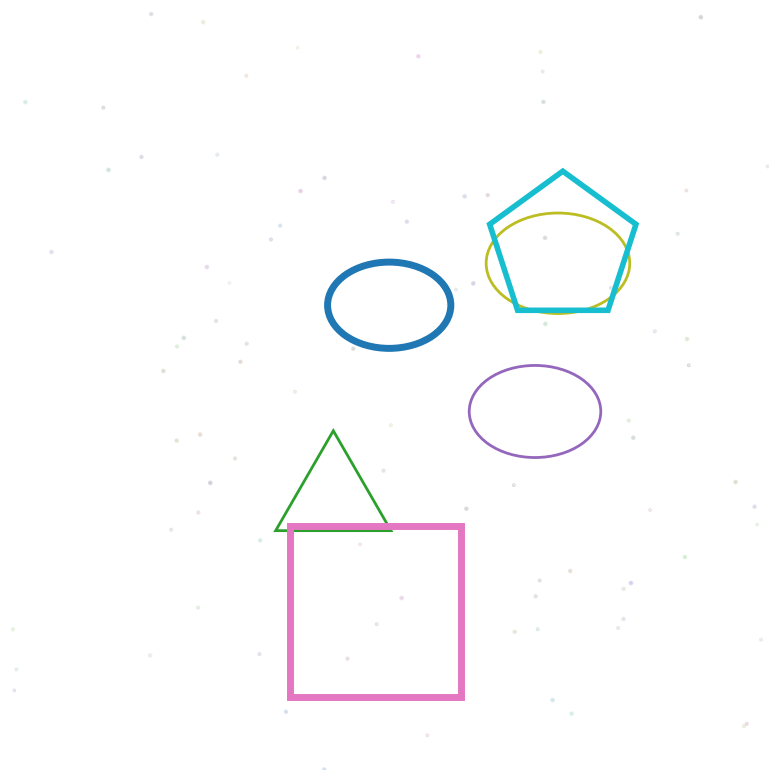[{"shape": "oval", "thickness": 2.5, "radius": 0.4, "center": [0.505, 0.604]}, {"shape": "triangle", "thickness": 1, "radius": 0.43, "center": [0.433, 0.354]}, {"shape": "oval", "thickness": 1, "radius": 0.43, "center": [0.695, 0.466]}, {"shape": "square", "thickness": 2.5, "radius": 0.56, "center": [0.488, 0.206]}, {"shape": "oval", "thickness": 1, "radius": 0.47, "center": [0.725, 0.658]}, {"shape": "pentagon", "thickness": 2, "radius": 0.5, "center": [0.731, 0.678]}]